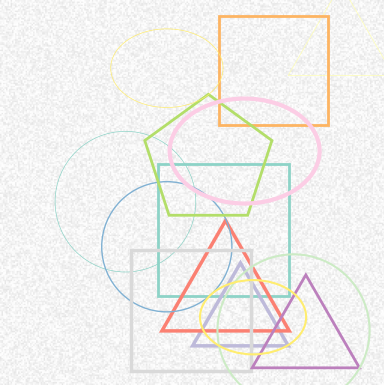[{"shape": "circle", "thickness": 0.5, "radius": 0.91, "center": [0.326, 0.476]}, {"shape": "square", "thickness": 2, "radius": 0.86, "center": [0.581, 0.402]}, {"shape": "triangle", "thickness": 0.5, "radius": 0.79, "center": [0.885, 0.883]}, {"shape": "triangle", "thickness": 2.5, "radius": 0.72, "center": [0.625, 0.173]}, {"shape": "triangle", "thickness": 2.5, "radius": 0.95, "center": [0.586, 0.236]}, {"shape": "circle", "thickness": 1, "radius": 0.85, "center": [0.433, 0.359]}, {"shape": "square", "thickness": 2, "radius": 0.7, "center": [0.711, 0.816]}, {"shape": "pentagon", "thickness": 2, "radius": 0.87, "center": [0.541, 0.581]}, {"shape": "oval", "thickness": 3, "radius": 0.97, "center": [0.635, 0.608]}, {"shape": "square", "thickness": 2.5, "radius": 0.78, "center": [0.497, 0.193]}, {"shape": "triangle", "thickness": 2, "radius": 0.8, "center": [0.794, 0.125]}, {"shape": "circle", "thickness": 1.5, "radius": 0.99, "center": [0.762, 0.142]}, {"shape": "oval", "thickness": 1.5, "radius": 0.69, "center": [0.657, 0.176]}, {"shape": "oval", "thickness": 0.5, "radius": 0.73, "center": [0.433, 0.823]}]